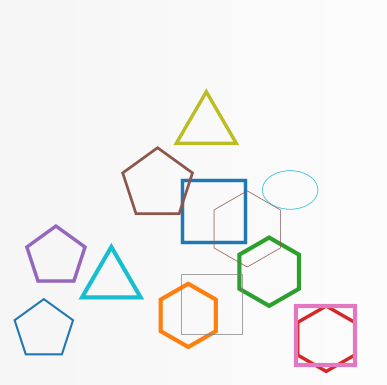[{"shape": "square", "thickness": 2.5, "radius": 0.4, "center": [0.552, 0.451]}, {"shape": "pentagon", "thickness": 1.5, "radius": 0.4, "center": [0.113, 0.144]}, {"shape": "hexagon", "thickness": 3, "radius": 0.41, "center": [0.486, 0.181]}, {"shape": "hexagon", "thickness": 3, "radius": 0.44, "center": [0.695, 0.294]}, {"shape": "hexagon", "thickness": 2.5, "radius": 0.42, "center": [0.842, 0.12]}, {"shape": "pentagon", "thickness": 2.5, "radius": 0.39, "center": [0.144, 0.334]}, {"shape": "hexagon", "thickness": 0.5, "radius": 0.49, "center": [0.638, 0.405]}, {"shape": "pentagon", "thickness": 2, "radius": 0.47, "center": [0.407, 0.522]}, {"shape": "square", "thickness": 3, "radius": 0.38, "center": [0.84, 0.128]}, {"shape": "square", "thickness": 0.5, "radius": 0.4, "center": [0.546, 0.21]}, {"shape": "triangle", "thickness": 2.5, "radius": 0.45, "center": [0.532, 0.672]}, {"shape": "oval", "thickness": 0.5, "radius": 0.36, "center": [0.749, 0.507]}, {"shape": "triangle", "thickness": 3, "radius": 0.44, "center": [0.287, 0.271]}]